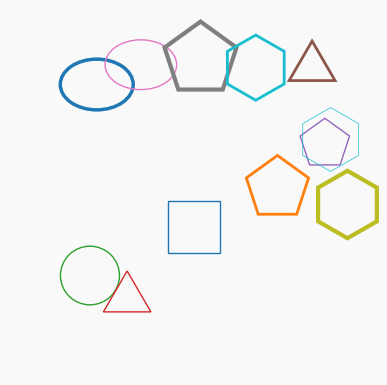[{"shape": "square", "thickness": 1, "radius": 0.34, "center": [0.501, 0.411]}, {"shape": "oval", "thickness": 2.5, "radius": 0.47, "center": [0.25, 0.781]}, {"shape": "pentagon", "thickness": 2, "radius": 0.42, "center": [0.716, 0.512]}, {"shape": "circle", "thickness": 1, "radius": 0.38, "center": [0.232, 0.284]}, {"shape": "triangle", "thickness": 1, "radius": 0.35, "center": [0.328, 0.225]}, {"shape": "pentagon", "thickness": 1, "radius": 0.33, "center": [0.838, 0.626]}, {"shape": "triangle", "thickness": 2, "radius": 0.34, "center": [0.805, 0.825]}, {"shape": "oval", "thickness": 1, "radius": 0.46, "center": [0.363, 0.832]}, {"shape": "pentagon", "thickness": 3, "radius": 0.49, "center": [0.518, 0.846]}, {"shape": "hexagon", "thickness": 3, "radius": 0.44, "center": [0.897, 0.469]}, {"shape": "hexagon", "thickness": 0.5, "radius": 0.41, "center": [0.853, 0.638]}, {"shape": "hexagon", "thickness": 2, "radius": 0.42, "center": [0.66, 0.824]}]